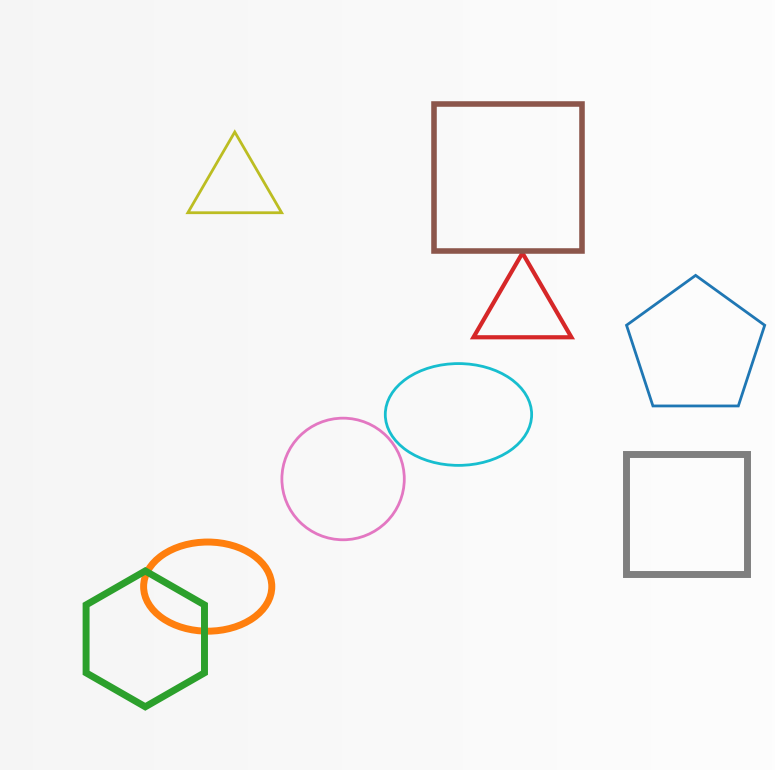[{"shape": "pentagon", "thickness": 1, "radius": 0.47, "center": [0.898, 0.549]}, {"shape": "oval", "thickness": 2.5, "radius": 0.41, "center": [0.268, 0.238]}, {"shape": "hexagon", "thickness": 2.5, "radius": 0.44, "center": [0.187, 0.17]}, {"shape": "triangle", "thickness": 1.5, "radius": 0.36, "center": [0.674, 0.598]}, {"shape": "square", "thickness": 2, "radius": 0.48, "center": [0.655, 0.769]}, {"shape": "circle", "thickness": 1, "radius": 0.39, "center": [0.443, 0.378]}, {"shape": "square", "thickness": 2.5, "radius": 0.39, "center": [0.886, 0.332]}, {"shape": "triangle", "thickness": 1, "radius": 0.35, "center": [0.303, 0.759]}, {"shape": "oval", "thickness": 1, "radius": 0.47, "center": [0.592, 0.462]}]